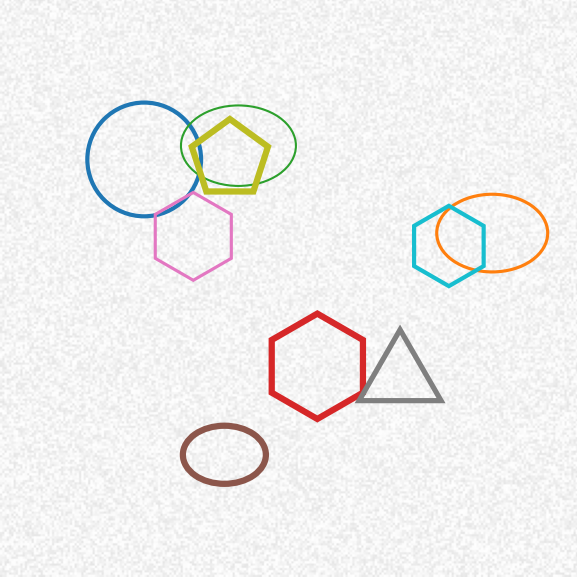[{"shape": "circle", "thickness": 2, "radius": 0.49, "center": [0.25, 0.723]}, {"shape": "oval", "thickness": 1.5, "radius": 0.48, "center": [0.852, 0.596]}, {"shape": "oval", "thickness": 1, "radius": 0.5, "center": [0.413, 0.747]}, {"shape": "hexagon", "thickness": 3, "radius": 0.46, "center": [0.549, 0.365]}, {"shape": "oval", "thickness": 3, "radius": 0.36, "center": [0.389, 0.212]}, {"shape": "hexagon", "thickness": 1.5, "radius": 0.38, "center": [0.335, 0.59]}, {"shape": "triangle", "thickness": 2.5, "radius": 0.41, "center": [0.693, 0.346]}, {"shape": "pentagon", "thickness": 3, "radius": 0.35, "center": [0.398, 0.724]}, {"shape": "hexagon", "thickness": 2, "radius": 0.35, "center": [0.777, 0.573]}]